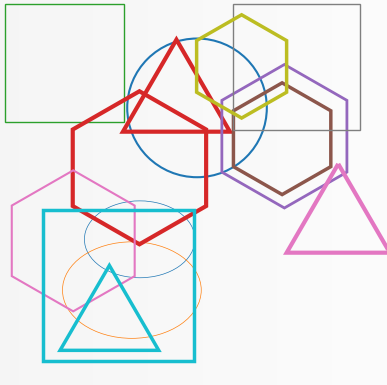[{"shape": "circle", "thickness": 1.5, "radius": 0.9, "center": [0.508, 0.72]}, {"shape": "oval", "thickness": 0.5, "radius": 0.71, "center": [0.36, 0.378]}, {"shape": "oval", "thickness": 0.5, "radius": 0.9, "center": [0.34, 0.247]}, {"shape": "square", "thickness": 1, "radius": 0.77, "center": [0.166, 0.836]}, {"shape": "triangle", "thickness": 3, "radius": 0.8, "center": [0.455, 0.738]}, {"shape": "hexagon", "thickness": 3, "radius": 0.99, "center": [0.36, 0.564]}, {"shape": "hexagon", "thickness": 2, "radius": 0.93, "center": [0.734, 0.646]}, {"shape": "hexagon", "thickness": 2.5, "radius": 0.73, "center": [0.728, 0.64]}, {"shape": "hexagon", "thickness": 1.5, "radius": 0.92, "center": [0.189, 0.374]}, {"shape": "triangle", "thickness": 3, "radius": 0.77, "center": [0.873, 0.421]}, {"shape": "square", "thickness": 1, "radius": 0.82, "center": [0.765, 0.826]}, {"shape": "hexagon", "thickness": 2.5, "radius": 0.67, "center": [0.624, 0.827]}, {"shape": "triangle", "thickness": 2.5, "radius": 0.74, "center": [0.282, 0.164]}, {"shape": "square", "thickness": 2.5, "radius": 0.98, "center": [0.305, 0.259]}]